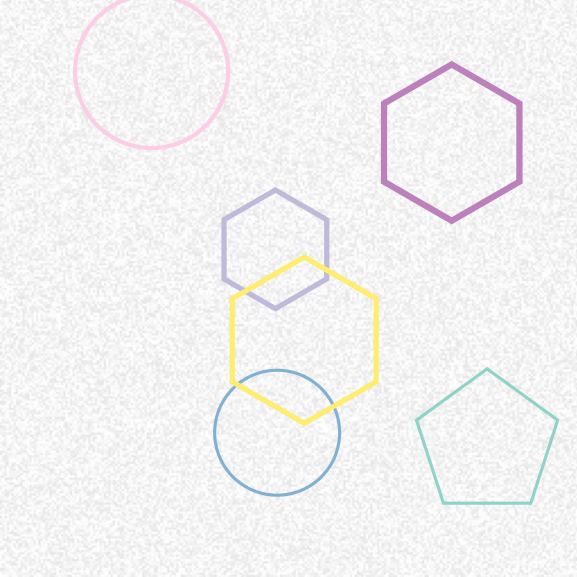[{"shape": "pentagon", "thickness": 1.5, "radius": 0.64, "center": [0.843, 0.232]}, {"shape": "hexagon", "thickness": 2.5, "radius": 0.51, "center": [0.477, 0.567]}, {"shape": "circle", "thickness": 1.5, "radius": 0.54, "center": [0.48, 0.25]}, {"shape": "circle", "thickness": 2, "radius": 0.66, "center": [0.263, 0.875]}, {"shape": "hexagon", "thickness": 3, "radius": 0.68, "center": [0.782, 0.752]}, {"shape": "hexagon", "thickness": 2.5, "radius": 0.72, "center": [0.527, 0.41]}]